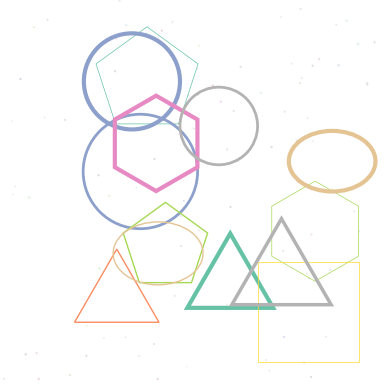[{"shape": "pentagon", "thickness": 0.5, "radius": 0.7, "center": [0.382, 0.791]}, {"shape": "triangle", "thickness": 3, "radius": 0.64, "center": [0.598, 0.265]}, {"shape": "triangle", "thickness": 1, "radius": 0.63, "center": [0.303, 0.226]}, {"shape": "circle", "thickness": 3, "radius": 0.62, "center": [0.343, 0.789]}, {"shape": "circle", "thickness": 2, "radius": 0.74, "center": [0.365, 0.555]}, {"shape": "hexagon", "thickness": 3, "radius": 0.62, "center": [0.406, 0.628]}, {"shape": "hexagon", "thickness": 0.5, "radius": 0.65, "center": [0.819, 0.399]}, {"shape": "pentagon", "thickness": 1, "radius": 0.58, "center": [0.43, 0.359]}, {"shape": "square", "thickness": 0.5, "radius": 0.65, "center": [0.802, 0.19]}, {"shape": "oval", "thickness": 3, "radius": 0.56, "center": [0.863, 0.581]}, {"shape": "oval", "thickness": 1, "radius": 0.58, "center": [0.411, 0.342]}, {"shape": "circle", "thickness": 2, "radius": 0.5, "center": [0.568, 0.673]}, {"shape": "triangle", "thickness": 2.5, "radius": 0.74, "center": [0.731, 0.283]}]